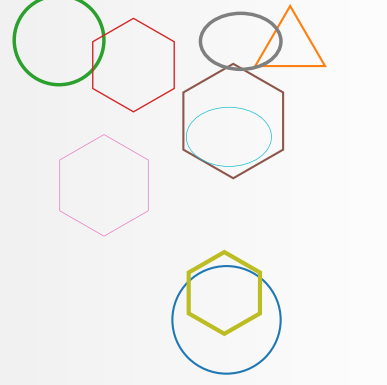[{"shape": "circle", "thickness": 1.5, "radius": 0.7, "center": [0.585, 0.169]}, {"shape": "triangle", "thickness": 1.5, "radius": 0.52, "center": [0.749, 0.88]}, {"shape": "circle", "thickness": 2.5, "radius": 0.58, "center": [0.152, 0.896]}, {"shape": "hexagon", "thickness": 1, "radius": 0.61, "center": [0.344, 0.831]}, {"shape": "hexagon", "thickness": 1.5, "radius": 0.74, "center": [0.602, 0.686]}, {"shape": "hexagon", "thickness": 0.5, "radius": 0.66, "center": [0.268, 0.518]}, {"shape": "oval", "thickness": 2.5, "radius": 0.52, "center": [0.621, 0.893]}, {"shape": "hexagon", "thickness": 3, "radius": 0.53, "center": [0.579, 0.239]}, {"shape": "oval", "thickness": 0.5, "radius": 0.55, "center": [0.591, 0.645]}]